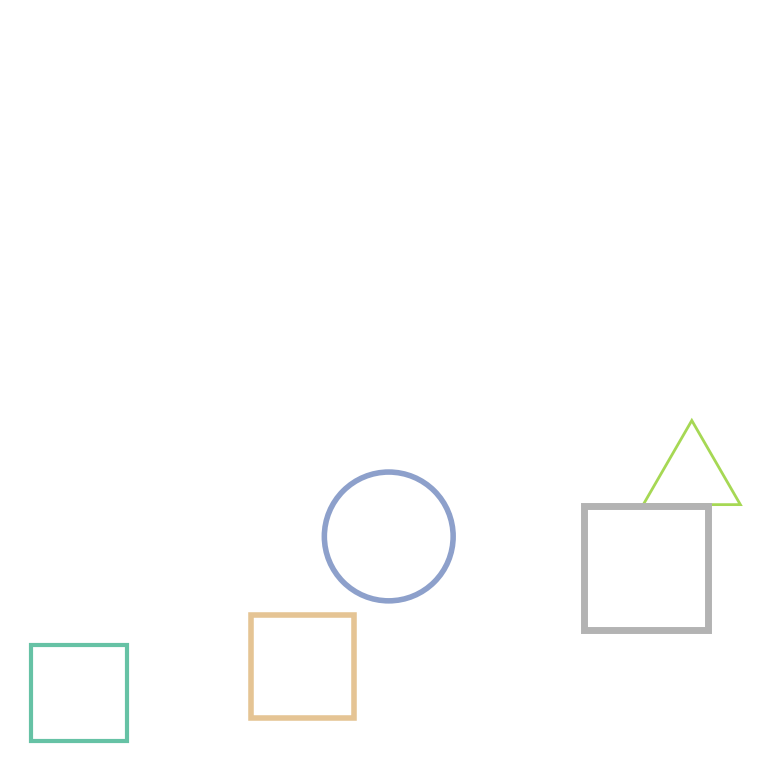[{"shape": "square", "thickness": 1.5, "radius": 0.31, "center": [0.102, 0.1]}, {"shape": "circle", "thickness": 2, "radius": 0.42, "center": [0.505, 0.303]}, {"shape": "triangle", "thickness": 1, "radius": 0.36, "center": [0.898, 0.381]}, {"shape": "square", "thickness": 2, "radius": 0.34, "center": [0.393, 0.134]}, {"shape": "square", "thickness": 2.5, "radius": 0.4, "center": [0.839, 0.263]}]